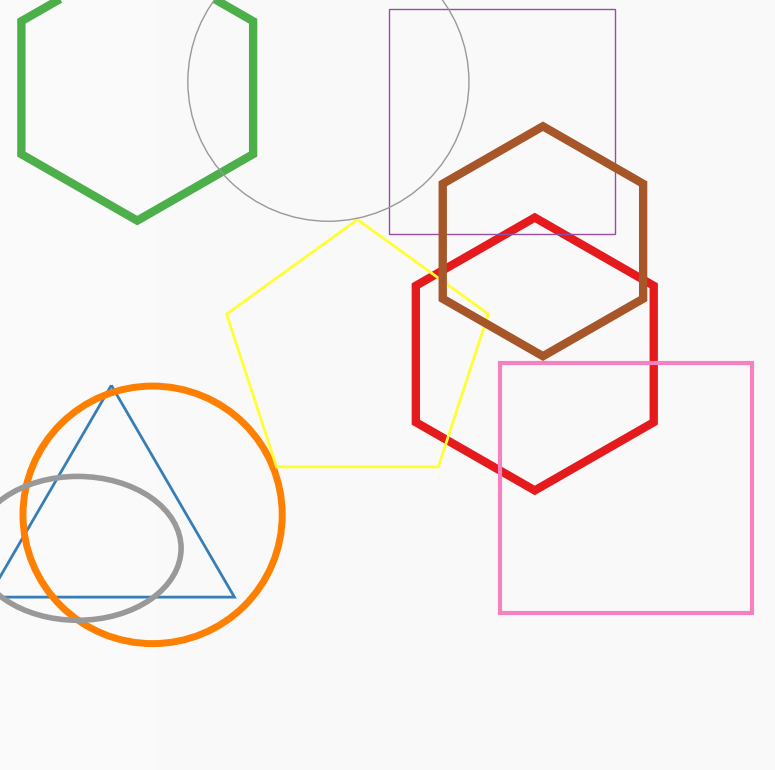[{"shape": "hexagon", "thickness": 3, "radius": 0.89, "center": [0.69, 0.54]}, {"shape": "triangle", "thickness": 1, "radius": 0.92, "center": [0.144, 0.316]}, {"shape": "hexagon", "thickness": 3, "radius": 0.86, "center": [0.177, 0.886]}, {"shape": "square", "thickness": 0.5, "radius": 0.73, "center": [0.648, 0.842]}, {"shape": "circle", "thickness": 2.5, "radius": 0.84, "center": [0.197, 0.331]}, {"shape": "pentagon", "thickness": 1, "radius": 0.89, "center": [0.461, 0.537]}, {"shape": "hexagon", "thickness": 3, "radius": 0.75, "center": [0.701, 0.687]}, {"shape": "square", "thickness": 1.5, "radius": 0.81, "center": [0.808, 0.367]}, {"shape": "circle", "thickness": 0.5, "radius": 0.91, "center": [0.424, 0.894]}, {"shape": "oval", "thickness": 2, "radius": 0.67, "center": [0.1, 0.288]}]